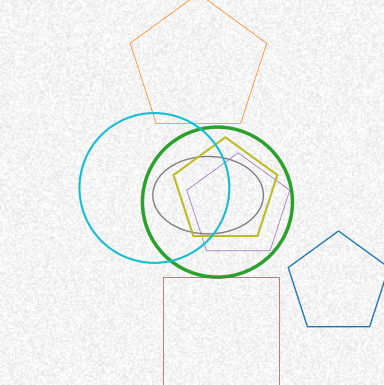[{"shape": "pentagon", "thickness": 1, "radius": 0.69, "center": [0.879, 0.263]}, {"shape": "pentagon", "thickness": 0.5, "radius": 0.93, "center": [0.515, 0.83]}, {"shape": "circle", "thickness": 2.5, "radius": 0.97, "center": [0.565, 0.475]}, {"shape": "pentagon", "thickness": 0.5, "radius": 0.7, "center": [0.619, 0.462]}, {"shape": "square", "thickness": 0.5, "radius": 0.76, "center": [0.574, 0.131]}, {"shape": "oval", "thickness": 1, "radius": 0.72, "center": [0.541, 0.493]}, {"shape": "pentagon", "thickness": 1.5, "radius": 0.71, "center": [0.586, 0.502]}, {"shape": "circle", "thickness": 1.5, "radius": 0.97, "center": [0.401, 0.512]}]